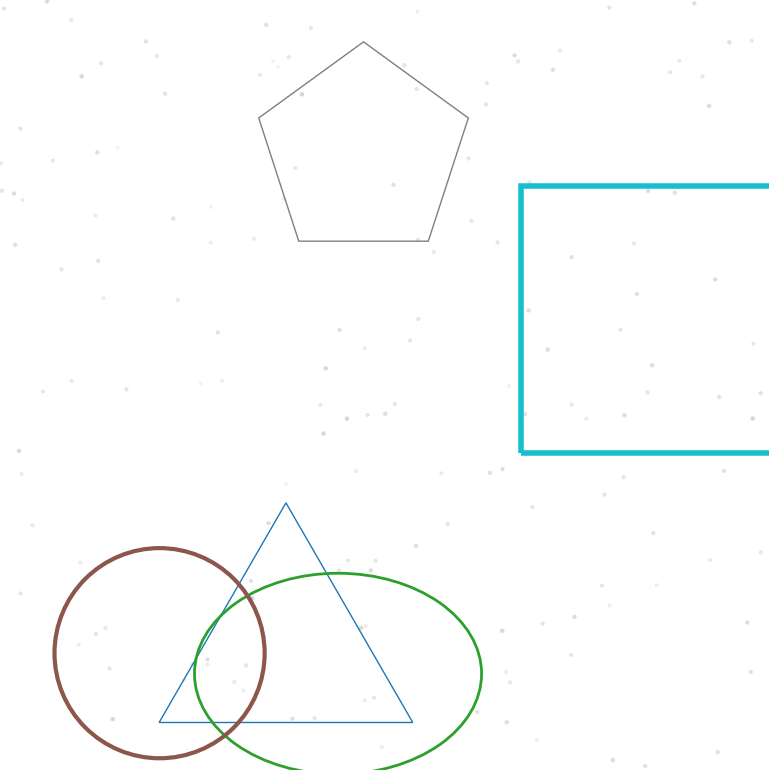[{"shape": "triangle", "thickness": 0.5, "radius": 0.95, "center": [0.371, 0.157]}, {"shape": "oval", "thickness": 1, "radius": 0.93, "center": [0.439, 0.125]}, {"shape": "circle", "thickness": 1.5, "radius": 0.68, "center": [0.207, 0.152]}, {"shape": "pentagon", "thickness": 0.5, "radius": 0.72, "center": [0.472, 0.803]}, {"shape": "square", "thickness": 2, "radius": 0.87, "center": [0.851, 0.585]}]